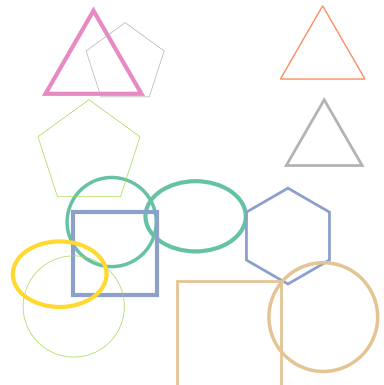[{"shape": "circle", "thickness": 2.5, "radius": 0.58, "center": [0.29, 0.423]}, {"shape": "oval", "thickness": 3, "radius": 0.65, "center": [0.508, 0.438]}, {"shape": "triangle", "thickness": 1, "radius": 0.63, "center": [0.838, 0.858]}, {"shape": "hexagon", "thickness": 2, "radius": 0.62, "center": [0.748, 0.387]}, {"shape": "square", "thickness": 3, "radius": 0.54, "center": [0.299, 0.342]}, {"shape": "triangle", "thickness": 3, "radius": 0.72, "center": [0.243, 0.828]}, {"shape": "pentagon", "thickness": 0.5, "radius": 0.7, "center": [0.231, 0.602]}, {"shape": "circle", "thickness": 0.5, "radius": 0.66, "center": [0.192, 0.204]}, {"shape": "oval", "thickness": 3, "radius": 0.61, "center": [0.155, 0.288]}, {"shape": "circle", "thickness": 2.5, "radius": 0.71, "center": [0.84, 0.176]}, {"shape": "square", "thickness": 2, "radius": 0.68, "center": [0.595, 0.134]}, {"shape": "triangle", "thickness": 2, "radius": 0.57, "center": [0.842, 0.627]}, {"shape": "pentagon", "thickness": 0.5, "radius": 0.53, "center": [0.325, 0.835]}]